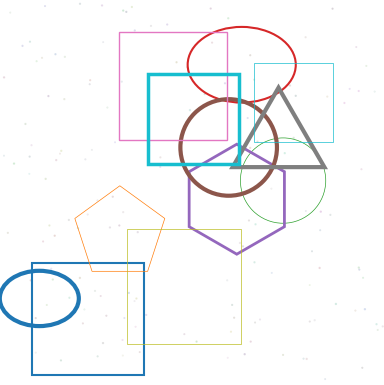[{"shape": "oval", "thickness": 3, "radius": 0.51, "center": [0.102, 0.225]}, {"shape": "square", "thickness": 1.5, "radius": 0.73, "center": [0.228, 0.172]}, {"shape": "pentagon", "thickness": 0.5, "radius": 0.61, "center": [0.311, 0.395]}, {"shape": "circle", "thickness": 0.5, "radius": 0.55, "center": [0.735, 0.531]}, {"shape": "oval", "thickness": 1.5, "radius": 0.7, "center": [0.628, 0.832]}, {"shape": "hexagon", "thickness": 2, "radius": 0.71, "center": [0.615, 0.483]}, {"shape": "circle", "thickness": 3, "radius": 0.63, "center": [0.594, 0.617]}, {"shape": "square", "thickness": 1, "radius": 0.7, "center": [0.45, 0.777]}, {"shape": "triangle", "thickness": 3, "radius": 0.69, "center": [0.723, 0.635]}, {"shape": "square", "thickness": 0.5, "radius": 0.74, "center": [0.478, 0.256]}, {"shape": "square", "thickness": 0.5, "radius": 0.52, "center": [0.763, 0.734]}, {"shape": "square", "thickness": 2.5, "radius": 0.59, "center": [0.503, 0.691]}]